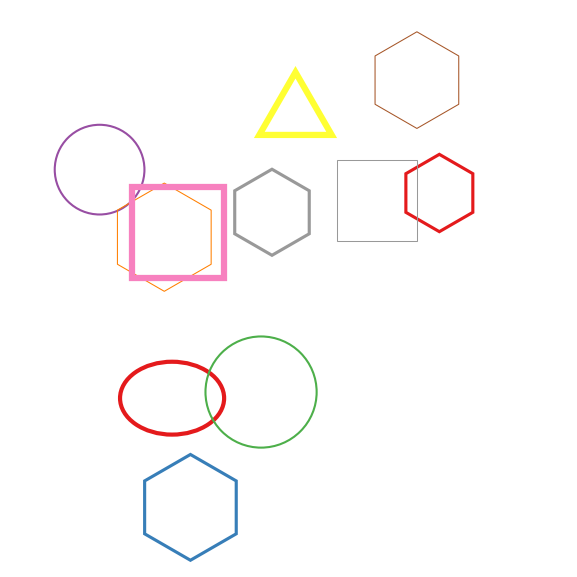[{"shape": "oval", "thickness": 2, "radius": 0.45, "center": [0.298, 0.31]}, {"shape": "hexagon", "thickness": 1.5, "radius": 0.33, "center": [0.761, 0.665]}, {"shape": "hexagon", "thickness": 1.5, "radius": 0.46, "center": [0.33, 0.121]}, {"shape": "circle", "thickness": 1, "radius": 0.48, "center": [0.452, 0.32]}, {"shape": "circle", "thickness": 1, "radius": 0.39, "center": [0.172, 0.705]}, {"shape": "hexagon", "thickness": 0.5, "radius": 0.47, "center": [0.284, 0.588]}, {"shape": "triangle", "thickness": 3, "radius": 0.36, "center": [0.512, 0.802]}, {"shape": "hexagon", "thickness": 0.5, "radius": 0.42, "center": [0.722, 0.86]}, {"shape": "square", "thickness": 3, "radius": 0.4, "center": [0.308, 0.597]}, {"shape": "hexagon", "thickness": 1.5, "radius": 0.37, "center": [0.471, 0.632]}, {"shape": "square", "thickness": 0.5, "radius": 0.35, "center": [0.653, 0.652]}]